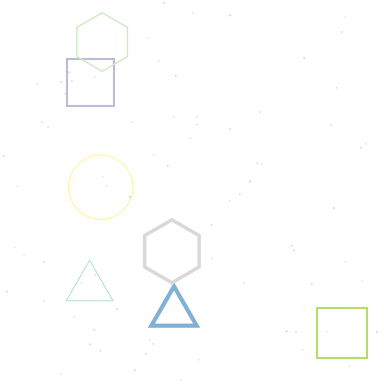[{"shape": "triangle", "thickness": 0.5, "radius": 0.35, "center": [0.233, 0.254]}, {"shape": "square", "thickness": 1.5, "radius": 0.3, "center": [0.236, 0.787]}, {"shape": "triangle", "thickness": 3, "radius": 0.34, "center": [0.452, 0.188]}, {"shape": "square", "thickness": 1.5, "radius": 0.32, "center": [0.888, 0.134]}, {"shape": "hexagon", "thickness": 2.5, "radius": 0.41, "center": [0.446, 0.347]}, {"shape": "hexagon", "thickness": 1, "radius": 0.38, "center": [0.265, 0.891]}, {"shape": "circle", "thickness": 0.5, "radius": 0.42, "center": [0.262, 0.514]}]